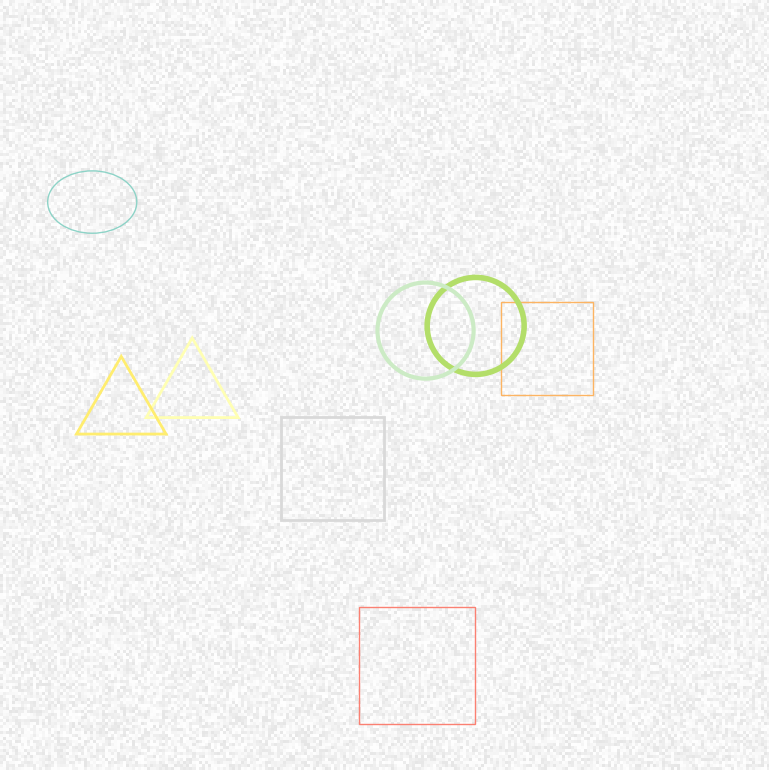[{"shape": "oval", "thickness": 0.5, "radius": 0.29, "center": [0.12, 0.738]}, {"shape": "triangle", "thickness": 1, "radius": 0.34, "center": [0.25, 0.492]}, {"shape": "square", "thickness": 0.5, "radius": 0.38, "center": [0.541, 0.136]}, {"shape": "square", "thickness": 0.5, "radius": 0.3, "center": [0.71, 0.547]}, {"shape": "circle", "thickness": 2, "radius": 0.31, "center": [0.618, 0.577]}, {"shape": "square", "thickness": 1, "radius": 0.33, "center": [0.432, 0.392]}, {"shape": "circle", "thickness": 1.5, "radius": 0.31, "center": [0.553, 0.571]}, {"shape": "triangle", "thickness": 1, "radius": 0.34, "center": [0.157, 0.47]}]